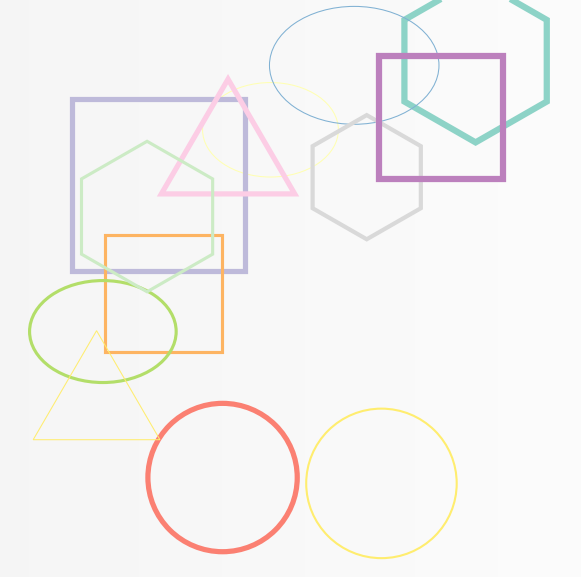[{"shape": "hexagon", "thickness": 3, "radius": 0.71, "center": [0.818, 0.894]}, {"shape": "oval", "thickness": 0.5, "radius": 0.58, "center": [0.465, 0.774]}, {"shape": "square", "thickness": 2.5, "radius": 0.75, "center": [0.273, 0.678]}, {"shape": "circle", "thickness": 2.5, "radius": 0.64, "center": [0.383, 0.172]}, {"shape": "oval", "thickness": 0.5, "radius": 0.73, "center": [0.609, 0.886]}, {"shape": "square", "thickness": 1.5, "radius": 0.51, "center": [0.281, 0.491]}, {"shape": "oval", "thickness": 1.5, "radius": 0.63, "center": [0.177, 0.425]}, {"shape": "triangle", "thickness": 2.5, "radius": 0.66, "center": [0.392, 0.73]}, {"shape": "hexagon", "thickness": 2, "radius": 0.54, "center": [0.631, 0.692]}, {"shape": "square", "thickness": 3, "radius": 0.53, "center": [0.759, 0.795]}, {"shape": "hexagon", "thickness": 1.5, "radius": 0.65, "center": [0.253, 0.624]}, {"shape": "triangle", "thickness": 0.5, "radius": 0.63, "center": [0.166, 0.301]}, {"shape": "circle", "thickness": 1, "radius": 0.65, "center": [0.656, 0.162]}]